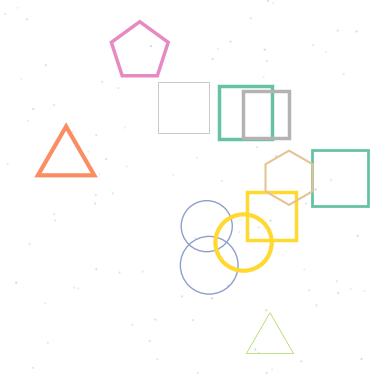[{"shape": "square", "thickness": 2.5, "radius": 0.34, "center": [0.638, 0.707]}, {"shape": "square", "thickness": 2, "radius": 0.36, "center": [0.883, 0.537]}, {"shape": "triangle", "thickness": 3, "radius": 0.42, "center": [0.172, 0.587]}, {"shape": "circle", "thickness": 1, "radius": 0.37, "center": [0.543, 0.311]}, {"shape": "circle", "thickness": 1, "radius": 0.33, "center": [0.537, 0.413]}, {"shape": "pentagon", "thickness": 2.5, "radius": 0.39, "center": [0.363, 0.866]}, {"shape": "triangle", "thickness": 0.5, "radius": 0.35, "center": [0.701, 0.117]}, {"shape": "circle", "thickness": 3, "radius": 0.37, "center": [0.633, 0.37]}, {"shape": "square", "thickness": 2.5, "radius": 0.32, "center": [0.705, 0.438]}, {"shape": "hexagon", "thickness": 1.5, "radius": 0.35, "center": [0.751, 0.538]}, {"shape": "square", "thickness": 2.5, "radius": 0.3, "center": [0.691, 0.703]}, {"shape": "square", "thickness": 0.5, "radius": 0.33, "center": [0.476, 0.721]}]